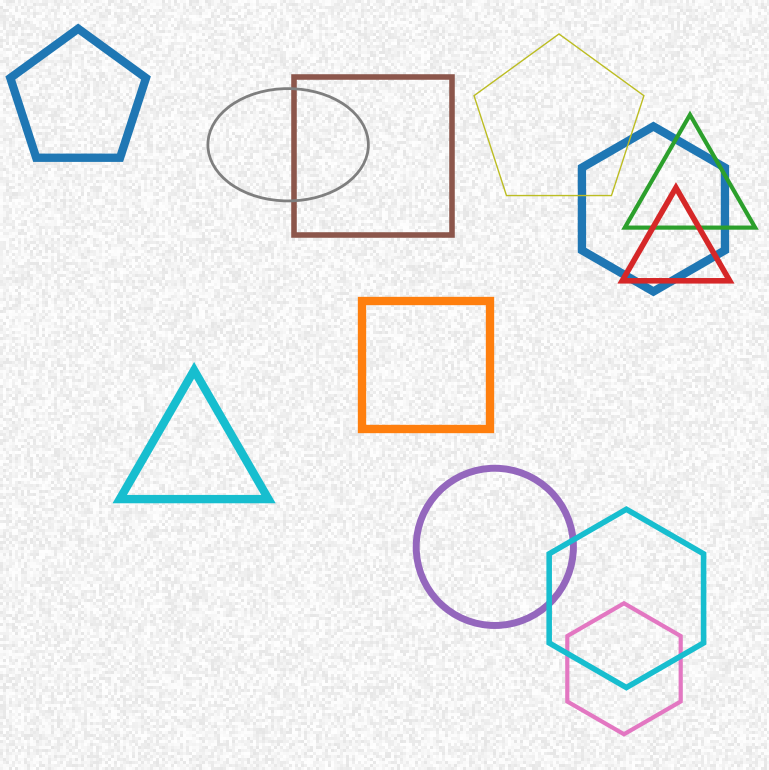[{"shape": "hexagon", "thickness": 3, "radius": 0.54, "center": [0.849, 0.729]}, {"shape": "pentagon", "thickness": 3, "radius": 0.46, "center": [0.101, 0.87]}, {"shape": "square", "thickness": 3, "radius": 0.42, "center": [0.554, 0.526]}, {"shape": "triangle", "thickness": 1.5, "radius": 0.49, "center": [0.896, 0.753]}, {"shape": "triangle", "thickness": 2, "radius": 0.4, "center": [0.878, 0.676]}, {"shape": "circle", "thickness": 2.5, "radius": 0.51, "center": [0.643, 0.29]}, {"shape": "square", "thickness": 2, "radius": 0.51, "center": [0.484, 0.797]}, {"shape": "hexagon", "thickness": 1.5, "radius": 0.43, "center": [0.81, 0.131]}, {"shape": "oval", "thickness": 1, "radius": 0.52, "center": [0.374, 0.812]}, {"shape": "pentagon", "thickness": 0.5, "radius": 0.58, "center": [0.726, 0.84]}, {"shape": "triangle", "thickness": 3, "radius": 0.56, "center": [0.252, 0.408]}, {"shape": "hexagon", "thickness": 2, "radius": 0.58, "center": [0.813, 0.223]}]